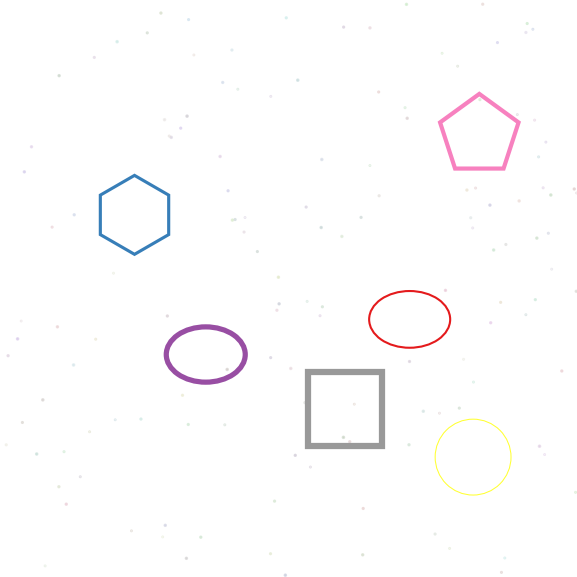[{"shape": "oval", "thickness": 1, "radius": 0.35, "center": [0.709, 0.446]}, {"shape": "hexagon", "thickness": 1.5, "radius": 0.34, "center": [0.233, 0.627]}, {"shape": "oval", "thickness": 2.5, "radius": 0.34, "center": [0.356, 0.385]}, {"shape": "circle", "thickness": 0.5, "radius": 0.33, "center": [0.819, 0.208]}, {"shape": "pentagon", "thickness": 2, "radius": 0.36, "center": [0.83, 0.765]}, {"shape": "square", "thickness": 3, "radius": 0.32, "center": [0.598, 0.292]}]